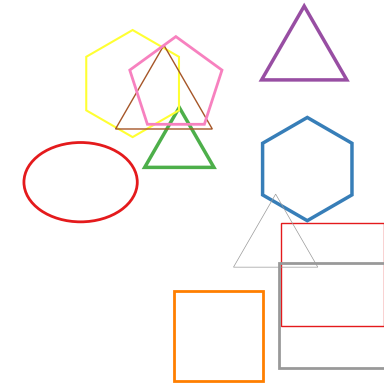[{"shape": "oval", "thickness": 2, "radius": 0.74, "center": [0.209, 0.527]}, {"shape": "square", "thickness": 1, "radius": 0.67, "center": [0.863, 0.288]}, {"shape": "hexagon", "thickness": 2.5, "radius": 0.67, "center": [0.798, 0.561]}, {"shape": "triangle", "thickness": 2.5, "radius": 0.52, "center": [0.466, 0.617]}, {"shape": "triangle", "thickness": 2.5, "radius": 0.64, "center": [0.79, 0.856]}, {"shape": "square", "thickness": 2, "radius": 0.58, "center": [0.567, 0.127]}, {"shape": "hexagon", "thickness": 1.5, "radius": 0.7, "center": [0.344, 0.783]}, {"shape": "triangle", "thickness": 1, "radius": 0.73, "center": [0.426, 0.738]}, {"shape": "pentagon", "thickness": 2, "radius": 0.63, "center": [0.457, 0.779]}, {"shape": "square", "thickness": 2, "radius": 0.68, "center": [0.862, 0.18]}, {"shape": "triangle", "thickness": 0.5, "radius": 0.63, "center": [0.716, 0.369]}]